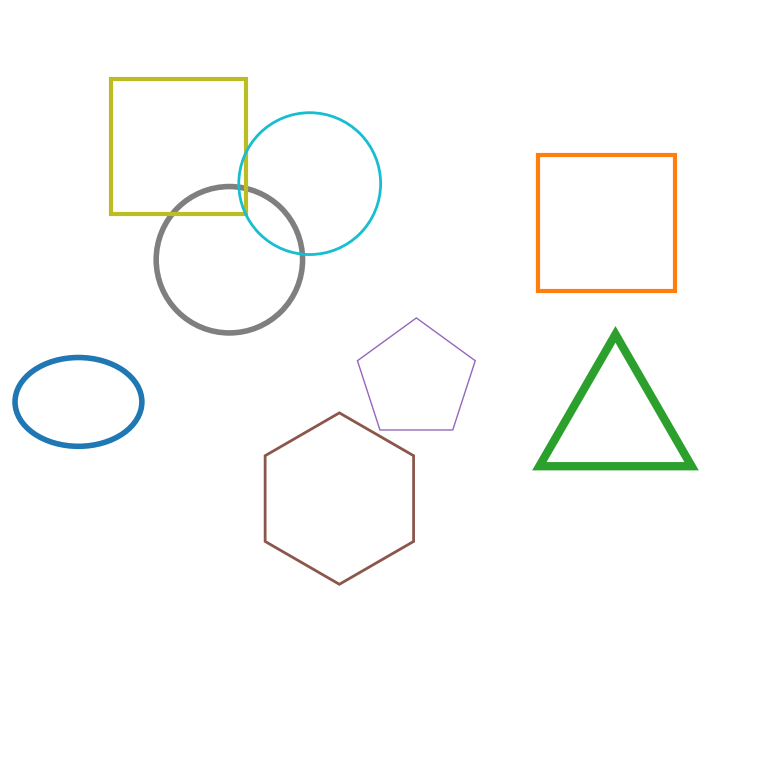[{"shape": "oval", "thickness": 2, "radius": 0.41, "center": [0.102, 0.478]}, {"shape": "square", "thickness": 1.5, "radius": 0.44, "center": [0.788, 0.711]}, {"shape": "triangle", "thickness": 3, "radius": 0.57, "center": [0.799, 0.452]}, {"shape": "pentagon", "thickness": 0.5, "radius": 0.4, "center": [0.541, 0.507]}, {"shape": "hexagon", "thickness": 1, "radius": 0.56, "center": [0.441, 0.352]}, {"shape": "circle", "thickness": 2, "radius": 0.48, "center": [0.298, 0.663]}, {"shape": "square", "thickness": 1.5, "radius": 0.44, "center": [0.231, 0.809]}, {"shape": "circle", "thickness": 1, "radius": 0.46, "center": [0.402, 0.762]}]